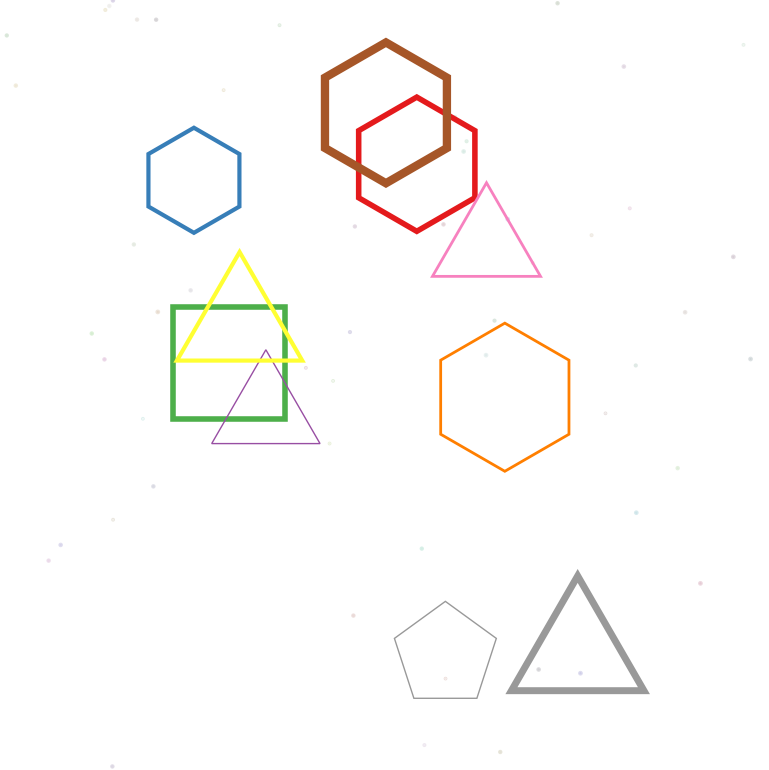[{"shape": "hexagon", "thickness": 2, "radius": 0.44, "center": [0.541, 0.787]}, {"shape": "hexagon", "thickness": 1.5, "radius": 0.34, "center": [0.252, 0.766]}, {"shape": "square", "thickness": 2, "radius": 0.36, "center": [0.297, 0.529]}, {"shape": "triangle", "thickness": 0.5, "radius": 0.41, "center": [0.345, 0.465]}, {"shape": "hexagon", "thickness": 1, "radius": 0.48, "center": [0.656, 0.484]}, {"shape": "triangle", "thickness": 1.5, "radius": 0.47, "center": [0.311, 0.579]}, {"shape": "hexagon", "thickness": 3, "radius": 0.46, "center": [0.501, 0.853]}, {"shape": "triangle", "thickness": 1, "radius": 0.41, "center": [0.632, 0.682]}, {"shape": "triangle", "thickness": 2.5, "radius": 0.5, "center": [0.75, 0.153]}, {"shape": "pentagon", "thickness": 0.5, "radius": 0.35, "center": [0.578, 0.149]}]